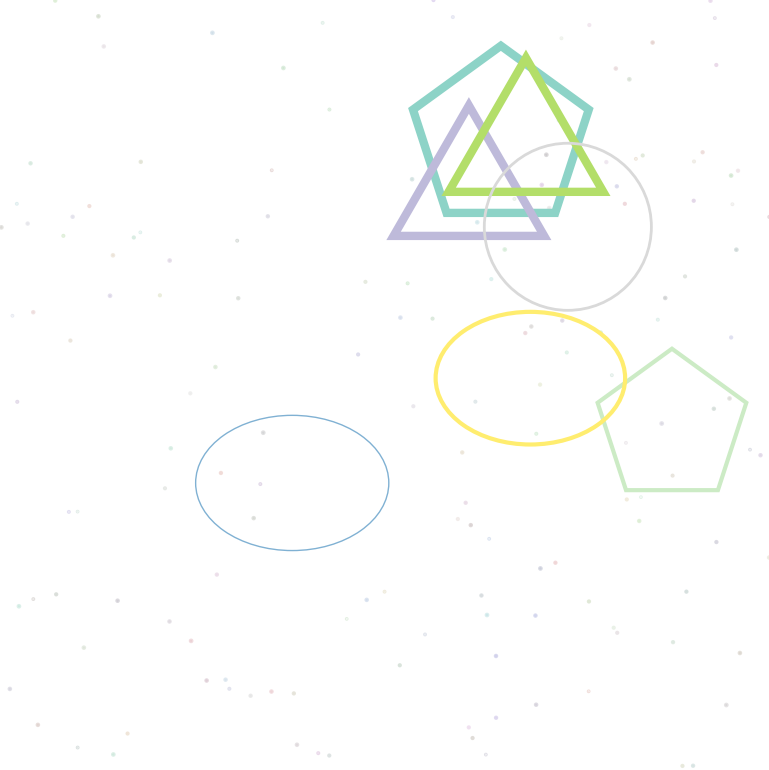[{"shape": "pentagon", "thickness": 3, "radius": 0.6, "center": [0.65, 0.821]}, {"shape": "triangle", "thickness": 3, "radius": 0.56, "center": [0.609, 0.75]}, {"shape": "oval", "thickness": 0.5, "radius": 0.63, "center": [0.38, 0.373]}, {"shape": "triangle", "thickness": 3, "radius": 0.58, "center": [0.683, 0.809]}, {"shape": "circle", "thickness": 1, "radius": 0.54, "center": [0.737, 0.705]}, {"shape": "pentagon", "thickness": 1.5, "radius": 0.51, "center": [0.873, 0.446]}, {"shape": "oval", "thickness": 1.5, "radius": 0.62, "center": [0.689, 0.509]}]